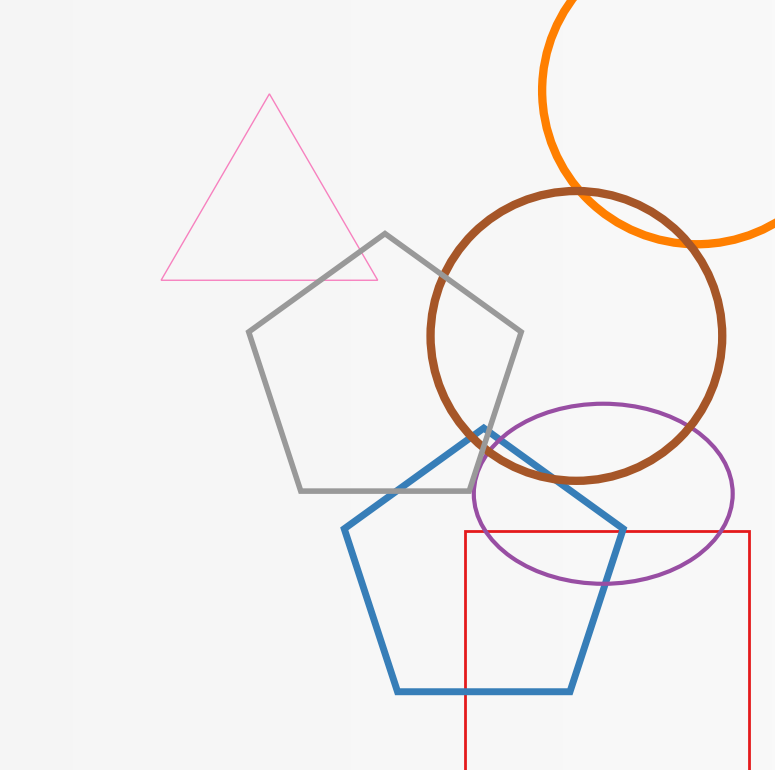[{"shape": "square", "thickness": 1, "radius": 0.91, "center": [0.783, 0.127]}, {"shape": "pentagon", "thickness": 2.5, "radius": 0.95, "center": [0.624, 0.255]}, {"shape": "oval", "thickness": 1.5, "radius": 0.84, "center": [0.778, 0.359]}, {"shape": "circle", "thickness": 3, "radius": 1.0, "center": [0.899, 0.882]}, {"shape": "circle", "thickness": 3, "radius": 0.94, "center": [0.744, 0.564]}, {"shape": "triangle", "thickness": 0.5, "radius": 0.81, "center": [0.348, 0.717]}, {"shape": "pentagon", "thickness": 2, "radius": 0.92, "center": [0.497, 0.512]}]